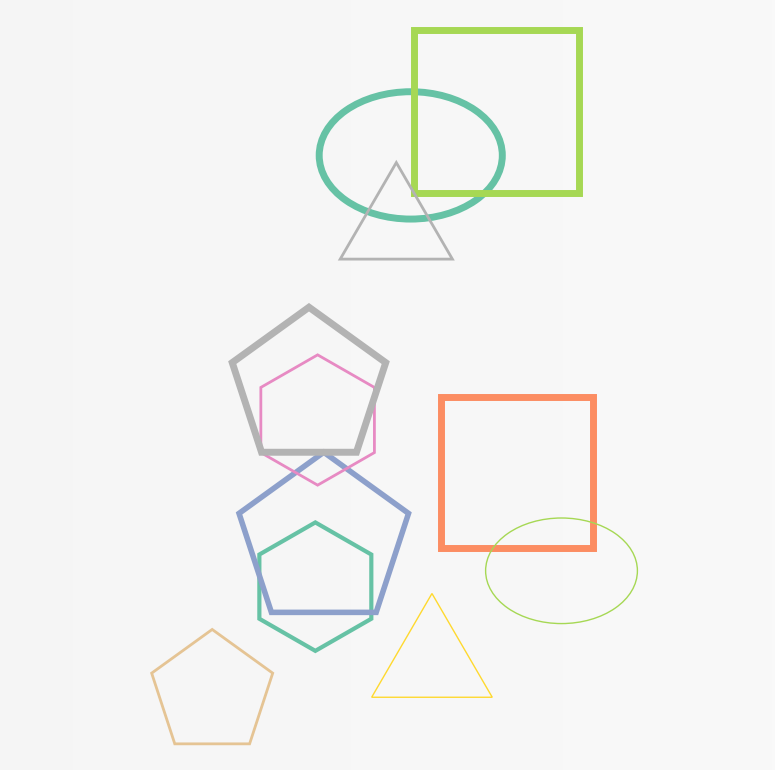[{"shape": "oval", "thickness": 2.5, "radius": 0.59, "center": [0.53, 0.798]}, {"shape": "hexagon", "thickness": 1.5, "radius": 0.42, "center": [0.407, 0.238]}, {"shape": "square", "thickness": 2.5, "radius": 0.49, "center": [0.667, 0.386]}, {"shape": "pentagon", "thickness": 2, "radius": 0.57, "center": [0.418, 0.298]}, {"shape": "hexagon", "thickness": 1, "radius": 0.42, "center": [0.41, 0.455]}, {"shape": "oval", "thickness": 0.5, "radius": 0.49, "center": [0.725, 0.259]}, {"shape": "square", "thickness": 2.5, "radius": 0.53, "center": [0.641, 0.855]}, {"shape": "triangle", "thickness": 0.5, "radius": 0.45, "center": [0.557, 0.139]}, {"shape": "pentagon", "thickness": 1, "radius": 0.41, "center": [0.274, 0.1]}, {"shape": "pentagon", "thickness": 2.5, "radius": 0.52, "center": [0.399, 0.497]}, {"shape": "triangle", "thickness": 1, "radius": 0.42, "center": [0.511, 0.705]}]